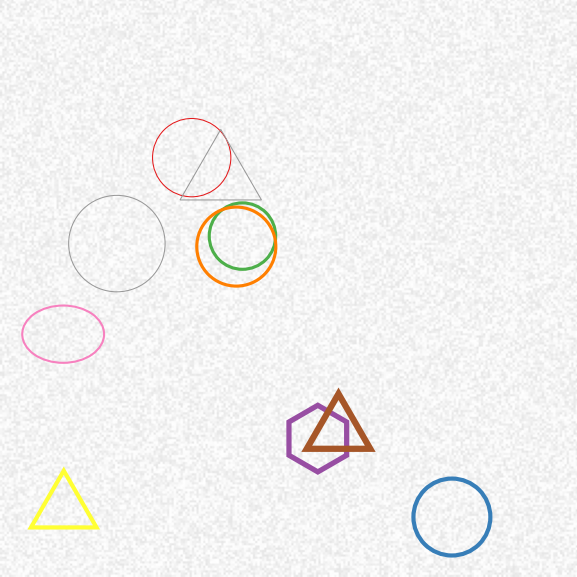[{"shape": "circle", "thickness": 0.5, "radius": 0.34, "center": [0.332, 0.726]}, {"shape": "circle", "thickness": 2, "radius": 0.33, "center": [0.783, 0.104]}, {"shape": "circle", "thickness": 1.5, "radius": 0.29, "center": [0.42, 0.59]}, {"shape": "hexagon", "thickness": 2.5, "radius": 0.29, "center": [0.55, 0.24]}, {"shape": "circle", "thickness": 1.5, "radius": 0.34, "center": [0.409, 0.572]}, {"shape": "triangle", "thickness": 2, "radius": 0.33, "center": [0.11, 0.119]}, {"shape": "triangle", "thickness": 3, "radius": 0.32, "center": [0.586, 0.254]}, {"shape": "oval", "thickness": 1, "radius": 0.35, "center": [0.109, 0.42]}, {"shape": "circle", "thickness": 0.5, "radius": 0.42, "center": [0.202, 0.577]}, {"shape": "triangle", "thickness": 0.5, "radius": 0.41, "center": [0.382, 0.694]}]